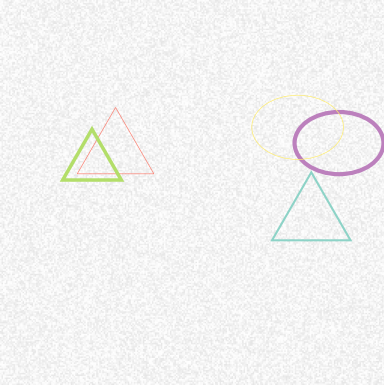[{"shape": "triangle", "thickness": 1.5, "radius": 0.59, "center": [0.809, 0.435]}, {"shape": "triangle", "thickness": 0.5, "radius": 0.57, "center": [0.3, 0.606]}, {"shape": "triangle", "thickness": 2.5, "radius": 0.44, "center": [0.239, 0.576]}, {"shape": "oval", "thickness": 3, "radius": 0.58, "center": [0.881, 0.628]}, {"shape": "oval", "thickness": 0.5, "radius": 0.6, "center": [0.773, 0.669]}]